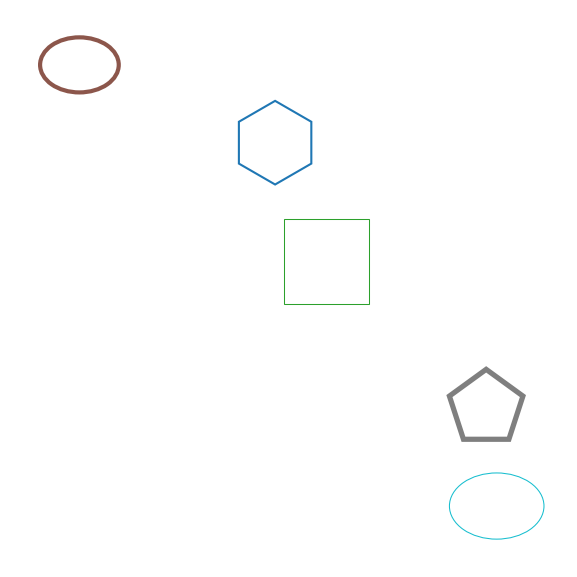[{"shape": "hexagon", "thickness": 1, "radius": 0.36, "center": [0.476, 0.752]}, {"shape": "square", "thickness": 0.5, "radius": 0.37, "center": [0.566, 0.546]}, {"shape": "oval", "thickness": 2, "radius": 0.34, "center": [0.138, 0.887]}, {"shape": "pentagon", "thickness": 2.5, "radius": 0.33, "center": [0.842, 0.293]}, {"shape": "oval", "thickness": 0.5, "radius": 0.41, "center": [0.86, 0.123]}]